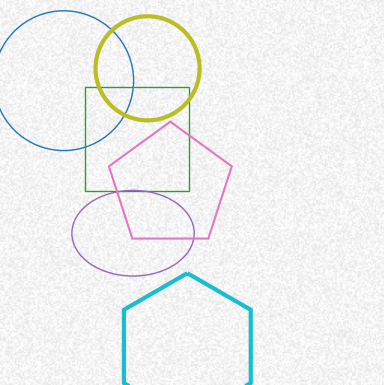[{"shape": "circle", "thickness": 1, "radius": 0.91, "center": [0.165, 0.79]}, {"shape": "square", "thickness": 1, "radius": 0.68, "center": [0.355, 0.64]}, {"shape": "oval", "thickness": 1, "radius": 0.79, "center": [0.346, 0.394]}, {"shape": "pentagon", "thickness": 1.5, "radius": 0.84, "center": [0.442, 0.516]}, {"shape": "circle", "thickness": 3, "radius": 0.68, "center": [0.383, 0.823]}, {"shape": "hexagon", "thickness": 3, "radius": 0.95, "center": [0.487, 0.1]}]